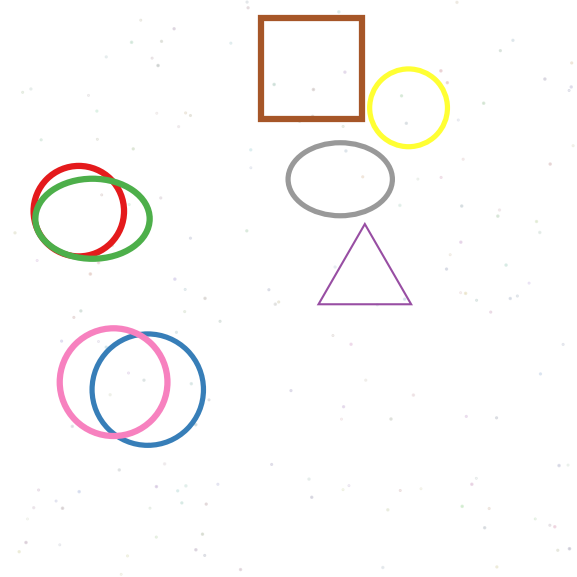[{"shape": "circle", "thickness": 3, "radius": 0.39, "center": [0.136, 0.634]}, {"shape": "circle", "thickness": 2.5, "radius": 0.48, "center": [0.256, 0.324]}, {"shape": "oval", "thickness": 3, "radius": 0.49, "center": [0.16, 0.62]}, {"shape": "triangle", "thickness": 1, "radius": 0.46, "center": [0.632, 0.519]}, {"shape": "circle", "thickness": 2.5, "radius": 0.34, "center": [0.707, 0.812]}, {"shape": "square", "thickness": 3, "radius": 0.44, "center": [0.539, 0.88]}, {"shape": "circle", "thickness": 3, "radius": 0.47, "center": [0.197, 0.337]}, {"shape": "oval", "thickness": 2.5, "radius": 0.45, "center": [0.589, 0.689]}]